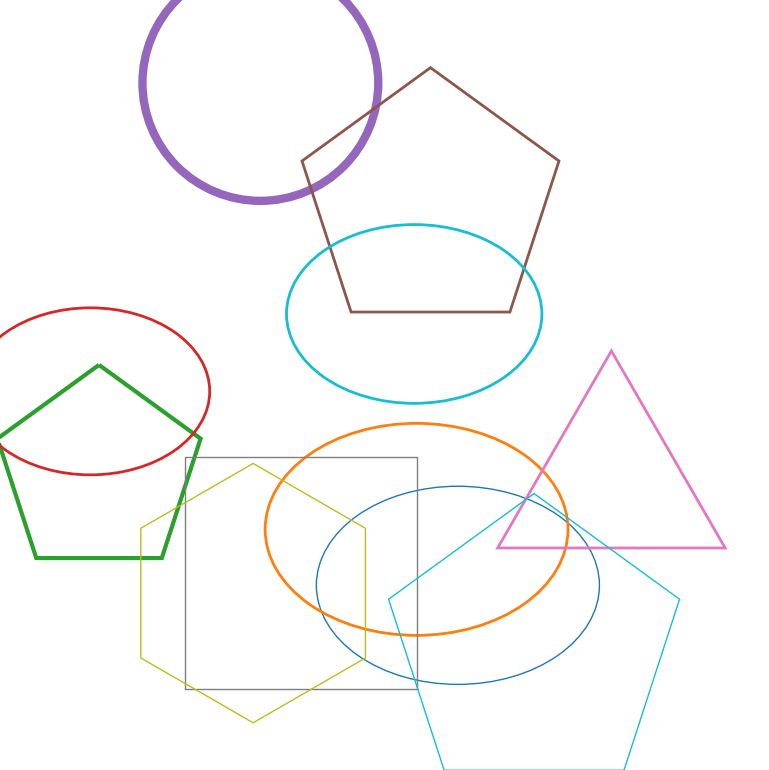[{"shape": "oval", "thickness": 0.5, "radius": 0.92, "center": [0.595, 0.24]}, {"shape": "oval", "thickness": 1, "radius": 0.98, "center": [0.541, 0.313]}, {"shape": "pentagon", "thickness": 1.5, "radius": 0.69, "center": [0.129, 0.387]}, {"shape": "oval", "thickness": 1, "radius": 0.77, "center": [0.117, 0.492]}, {"shape": "circle", "thickness": 3, "radius": 0.77, "center": [0.338, 0.892]}, {"shape": "pentagon", "thickness": 1, "radius": 0.88, "center": [0.559, 0.737]}, {"shape": "triangle", "thickness": 1, "radius": 0.85, "center": [0.794, 0.374]}, {"shape": "square", "thickness": 0.5, "radius": 0.75, "center": [0.391, 0.256]}, {"shape": "hexagon", "thickness": 0.5, "radius": 0.84, "center": [0.329, 0.23]}, {"shape": "pentagon", "thickness": 0.5, "radius": 0.99, "center": [0.694, 0.16]}, {"shape": "oval", "thickness": 1, "radius": 0.83, "center": [0.538, 0.592]}]